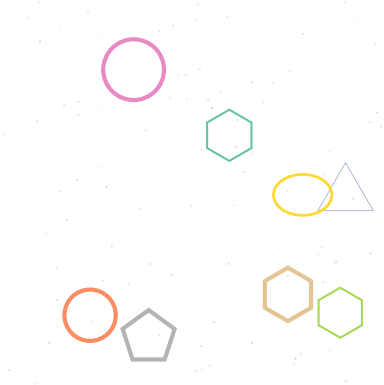[{"shape": "hexagon", "thickness": 1.5, "radius": 0.33, "center": [0.596, 0.649]}, {"shape": "circle", "thickness": 3, "radius": 0.33, "center": [0.234, 0.181]}, {"shape": "triangle", "thickness": 0.5, "radius": 0.42, "center": [0.898, 0.494]}, {"shape": "circle", "thickness": 3, "radius": 0.39, "center": [0.347, 0.819]}, {"shape": "hexagon", "thickness": 1.5, "radius": 0.32, "center": [0.884, 0.188]}, {"shape": "oval", "thickness": 2, "radius": 0.38, "center": [0.786, 0.494]}, {"shape": "hexagon", "thickness": 3, "radius": 0.35, "center": [0.748, 0.235]}, {"shape": "pentagon", "thickness": 3, "radius": 0.35, "center": [0.386, 0.124]}]